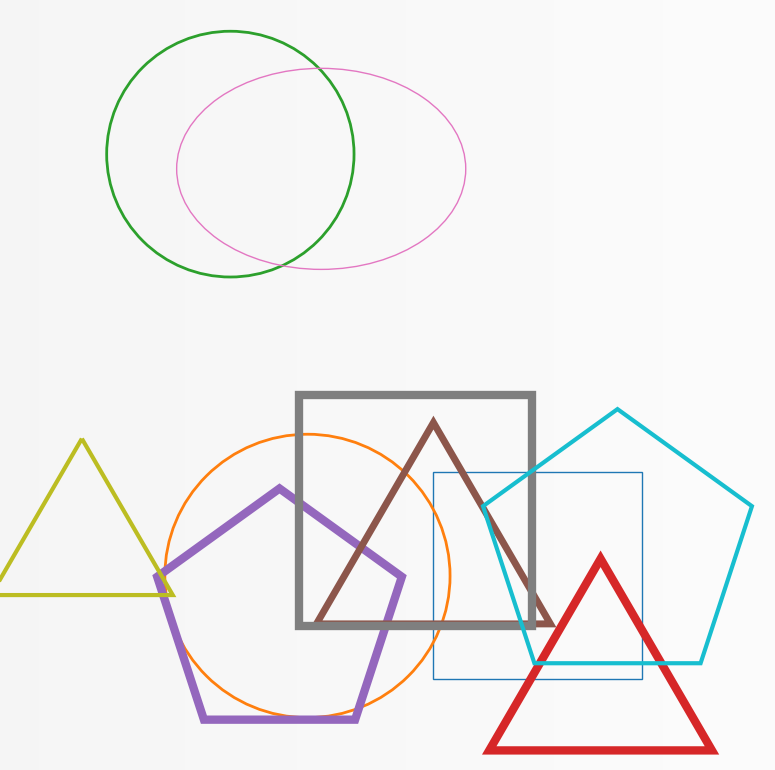[{"shape": "square", "thickness": 0.5, "radius": 0.67, "center": [0.693, 0.252]}, {"shape": "circle", "thickness": 1, "radius": 0.92, "center": [0.397, 0.252]}, {"shape": "circle", "thickness": 1, "radius": 0.8, "center": [0.297, 0.8]}, {"shape": "triangle", "thickness": 3, "radius": 0.83, "center": [0.775, 0.108]}, {"shape": "pentagon", "thickness": 3, "radius": 0.83, "center": [0.361, 0.2]}, {"shape": "triangle", "thickness": 2.5, "radius": 0.87, "center": [0.559, 0.277]}, {"shape": "oval", "thickness": 0.5, "radius": 0.93, "center": [0.414, 0.781]}, {"shape": "square", "thickness": 3, "radius": 0.75, "center": [0.537, 0.337]}, {"shape": "triangle", "thickness": 1.5, "radius": 0.68, "center": [0.106, 0.295]}, {"shape": "pentagon", "thickness": 1.5, "radius": 0.91, "center": [0.797, 0.286]}]